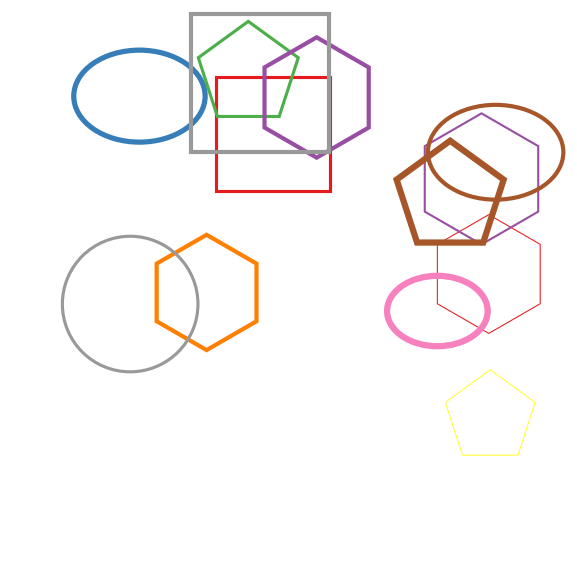[{"shape": "hexagon", "thickness": 0.5, "radius": 0.51, "center": [0.846, 0.525]}, {"shape": "square", "thickness": 1.5, "radius": 0.49, "center": [0.473, 0.767]}, {"shape": "oval", "thickness": 2.5, "radius": 0.57, "center": [0.241, 0.833]}, {"shape": "pentagon", "thickness": 1.5, "radius": 0.46, "center": [0.43, 0.871]}, {"shape": "hexagon", "thickness": 1, "radius": 0.57, "center": [0.834, 0.689]}, {"shape": "hexagon", "thickness": 2, "radius": 0.52, "center": [0.548, 0.83]}, {"shape": "hexagon", "thickness": 2, "radius": 0.5, "center": [0.358, 0.493]}, {"shape": "pentagon", "thickness": 0.5, "radius": 0.41, "center": [0.849, 0.277]}, {"shape": "oval", "thickness": 2, "radius": 0.59, "center": [0.858, 0.735]}, {"shape": "pentagon", "thickness": 3, "radius": 0.49, "center": [0.779, 0.658]}, {"shape": "oval", "thickness": 3, "radius": 0.44, "center": [0.757, 0.461]}, {"shape": "square", "thickness": 2, "radius": 0.6, "center": [0.45, 0.855]}, {"shape": "circle", "thickness": 1.5, "radius": 0.59, "center": [0.225, 0.473]}]